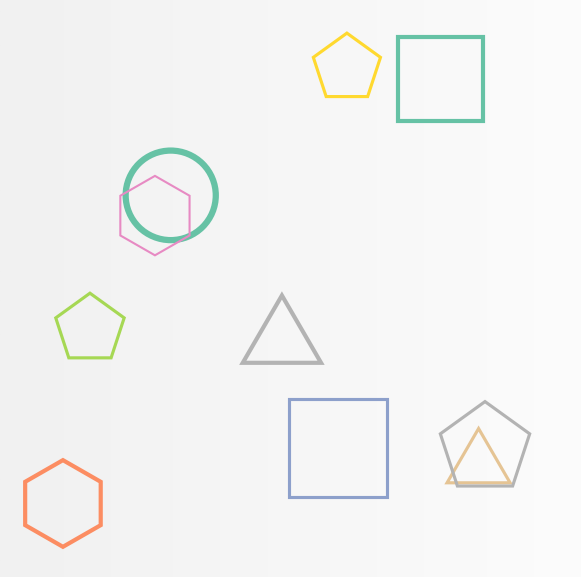[{"shape": "square", "thickness": 2, "radius": 0.36, "center": [0.758, 0.862]}, {"shape": "circle", "thickness": 3, "radius": 0.39, "center": [0.294, 0.661]}, {"shape": "hexagon", "thickness": 2, "radius": 0.38, "center": [0.108, 0.127]}, {"shape": "square", "thickness": 1.5, "radius": 0.42, "center": [0.581, 0.223]}, {"shape": "hexagon", "thickness": 1, "radius": 0.34, "center": [0.267, 0.626]}, {"shape": "pentagon", "thickness": 1.5, "radius": 0.31, "center": [0.155, 0.43]}, {"shape": "pentagon", "thickness": 1.5, "radius": 0.3, "center": [0.597, 0.881]}, {"shape": "triangle", "thickness": 1.5, "radius": 0.31, "center": [0.823, 0.194]}, {"shape": "pentagon", "thickness": 1.5, "radius": 0.4, "center": [0.834, 0.223]}, {"shape": "triangle", "thickness": 2, "radius": 0.39, "center": [0.485, 0.41]}]